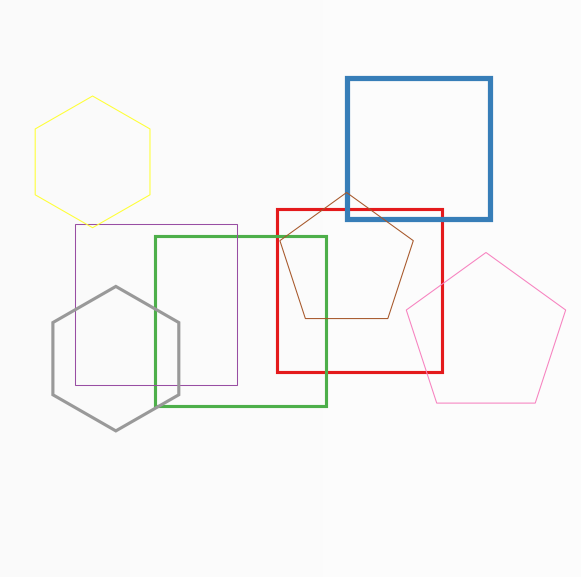[{"shape": "square", "thickness": 1.5, "radius": 0.71, "center": [0.618, 0.496]}, {"shape": "square", "thickness": 2.5, "radius": 0.61, "center": [0.72, 0.742]}, {"shape": "square", "thickness": 1.5, "radius": 0.74, "center": [0.413, 0.443]}, {"shape": "square", "thickness": 0.5, "radius": 0.7, "center": [0.268, 0.473]}, {"shape": "hexagon", "thickness": 0.5, "radius": 0.57, "center": [0.159, 0.719]}, {"shape": "pentagon", "thickness": 0.5, "radius": 0.6, "center": [0.596, 0.545]}, {"shape": "pentagon", "thickness": 0.5, "radius": 0.72, "center": [0.836, 0.418]}, {"shape": "hexagon", "thickness": 1.5, "radius": 0.63, "center": [0.199, 0.378]}]